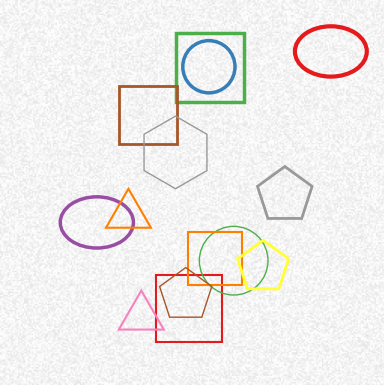[{"shape": "square", "thickness": 1.5, "radius": 0.43, "center": [0.491, 0.199]}, {"shape": "oval", "thickness": 3, "radius": 0.47, "center": [0.859, 0.866]}, {"shape": "circle", "thickness": 2.5, "radius": 0.34, "center": [0.543, 0.827]}, {"shape": "circle", "thickness": 1, "radius": 0.45, "center": [0.607, 0.323]}, {"shape": "square", "thickness": 2.5, "radius": 0.45, "center": [0.546, 0.825]}, {"shape": "oval", "thickness": 2.5, "radius": 0.48, "center": [0.252, 0.422]}, {"shape": "triangle", "thickness": 1.5, "radius": 0.34, "center": [0.334, 0.442]}, {"shape": "square", "thickness": 1.5, "radius": 0.35, "center": [0.558, 0.329]}, {"shape": "pentagon", "thickness": 2, "radius": 0.35, "center": [0.684, 0.306]}, {"shape": "square", "thickness": 2, "radius": 0.38, "center": [0.385, 0.702]}, {"shape": "pentagon", "thickness": 1, "radius": 0.36, "center": [0.482, 0.234]}, {"shape": "triangle", "thickness": 1.5, "radius": 0.34, "center": [0.367, 0.178]}, {"shape": "hexagon", "thickness": 1, "radius": 0.47, "center": [0.456, 0.604]}, {"shape": "pentagon", "thickness": 2, "radius": 0.37, "center": [0.74, 0.493]}]